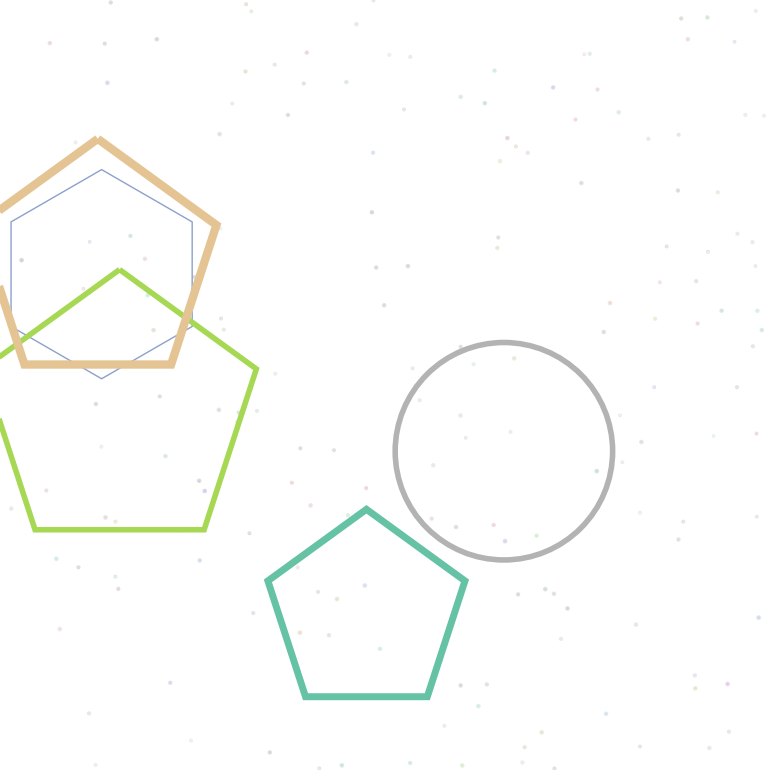[{"shape": "pentagon", "thickness": 2.5, "radius": 0.67, "center": [0.476, 0.204]}, {"shape": "hexagon", "thickness": 0.5, "radius": 0.68, "center": [0.132, 0.644]}, {"shape": "pentagon", "thickness": 2, "radius": 0.93, "center": [0.155, 0.463]}, {"shape": "pentagon", "thickness": 3, "radius": 0.81, "center": [0.127, 0.658]}, {"shape": "circle", "thickness": 2, "radius": 0.71, "center": [0.654, 0.414]}]